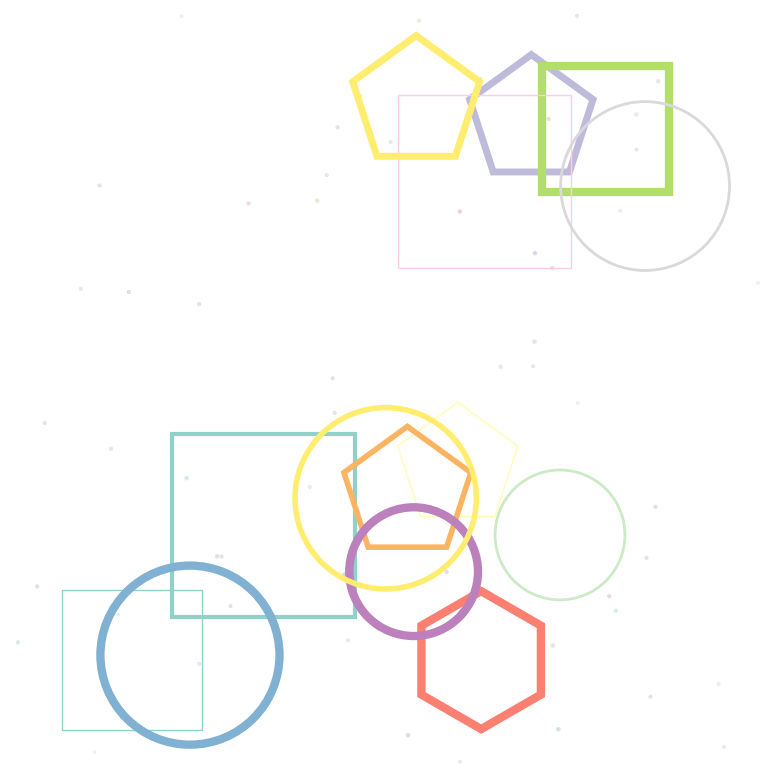[{"shape": "square", "thickness": 0.5, "radius": 0.45, "center": [0.171, 0.143]}, {"shape": "square", "thickness": 1.5, "radius": 0.59, "center": [0.342, 0.318]}, {"shape": "pentagon", "thickness": 0.5, "radius": 0.41, "center": [0.594, 0.395]}, {"shape": "pentagon", "thickness": 2.5, "radius": 0.42, "center": [0.69, 0.845]}, {"shape": "hexagon", "thickness": 3, "radius": 0.45, "center": [0.625, 0.143]}, {"shape": "circle", "thickness": 3, "radius": 0.58, "center": [0.247, 0.149]}, {"shape": "pentagon", "thickness": 2, "radius": 0.43, "center": [0.529, 0.36]}, {"shape": "square", "thickness": 3, "radius": 0.41, "center": [0.787, 0.833]}, {"shape": "square", "thickness": 0.5, "radius": 0.56, "center": [0.629, 0.764]}, {"shape": "circle", "thickness": 1, "radius": 0.55, "center": [0.838, 0.758]}, {"shape": "circle", "thickness": 3, "radius": 0.42, "center": [0.537, 0.258]}, {"shape": "circle", "thickness": 1, "radius": 0.42, "center": [0.727, 0.305]}, {"shape": "pentagon", "thickness": 2.5, "radius": 0.43, "center": [0.54, 0.867]}, {"shape": "circle", "thickness": 2, "radius": 0.59, "center": [0.501, 0.353]}]